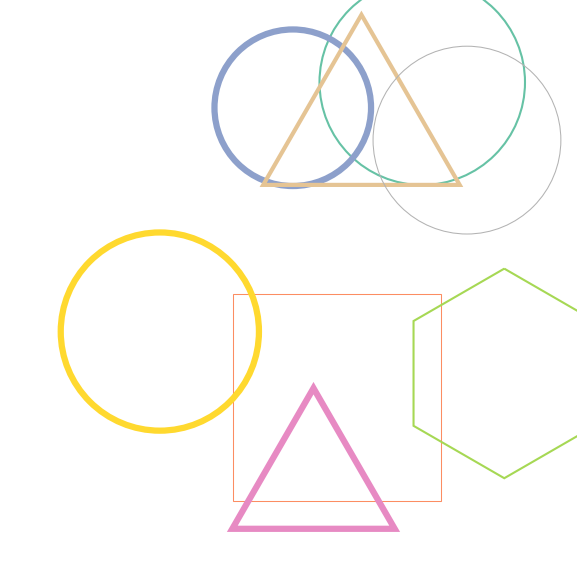[{"shape": "circle", "thickness": 1, "radius": 0.89, "center": [0.731, 0.857]}, {"shape": "square", "thickness": 0.5, "radius": 0.9, "center": [0.584, 0.311]}, {"shape": "circle", "thickness": 3, "radius": 0.68, "center": [0.507, 0.813]}, {"shape": "triangle", "thickness": 3, "radius": 0.81, "center": [0.543, 0.165]}, {"shape": "hexagon", "thickness": 1, "radius": 0.91, "center": [0.873, 0.353]}, {"shape": "circle", "thickness": 3, "radius": 0.86, "center": [0.277, 0.425]}, {"shape": "triangle", "thickness": 2, "radius": 0.98, "center": [0.626, 0.777]}, {"shape": "circle", "thickness": 0.5, "radius": 0.81, "center": [0.809, 0.757]}]